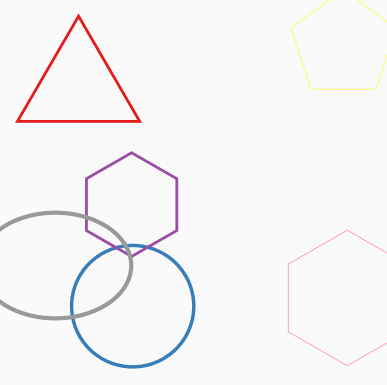[{"shape": "triangle", "thickness": 2, "radius": 0.91, "center": [0.203, 0.776]}, {"shape": "circle", "thickness": 2.5, "radius": 0.79, "center": [0.342, 0.205]}, {"shape": "hexagon", "thickness": 2, "radius": 0.67, "center": [0.34, 0.469]}, {"shape": "pentagon", "thickness": 0.5, "radius": 0.71, "center": [0.886, 0.883]}, {"shape": "hexagon", "thickness": 0.5, "radius": 0.88, "center": [0.896, 0.226]}, {"shape": "oval", "thickness": 3, "radius": 0.98, "center": [0.143, 0.31]}]